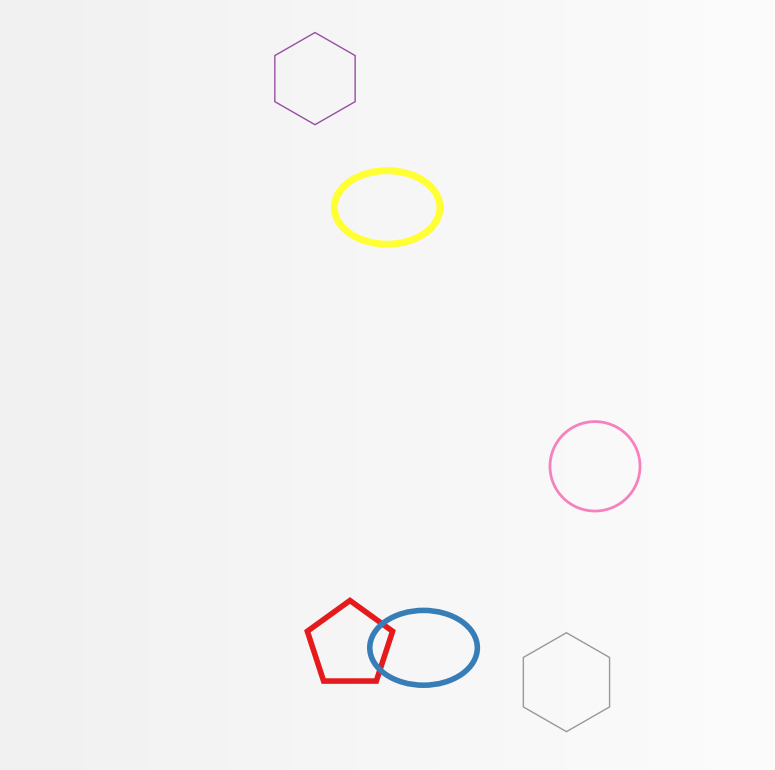[{"shape": "pentagon", "thickness": 2, "radius": 0.29, "center": [0.452, 0.162]}, {"shape": "oval", "thickness": 2, "radius": 0.35, "center": [0.547, 0.159]}, {"shape": "hexagon", "thickness": 0.5, "radius": 0.3, "center": [0.406, 0.898]}, {"shape": "oval", "thickness": 2.5, "radius": 0.34, "center": [0.5, 0.731]}, {"shape": "circle", "thickness": 1, "radius": 0.29, "center": [0.768, 0.394]}, {"shape": "hexagon", "thickness": 0.5, "radius": 0.32, "center": [0.731, 0.114]}]